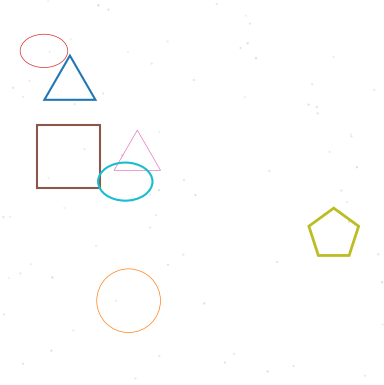[{"shape": "triangle", "thickness": 1.5, "radius": 0.38, "center": [0.182, 0.779]}, {"shape": "circle", "thickness": 0.5, "radius": 0.41, "center": [0.334, 0.219]}, {"shape": "oval", "thickness": 0.5, "radius": 0.31, "center": [0.114, 0.868]}, {"shape": "square", "thickness": 1.5, "radius": 0.41, "center": [0.178, 0.593]}, {"shape": "triangle", "thickness": 0.5, "radius": 0.35, "center": [0.357, 0.592]}, {"shape": "pentagon", "thickness": 2, "radius": 0.34, "center": [0.867, 0.391]}, {"shape": "oval", "thickness": 1.5, "radius": 0.35, "center": [0.325, 0.528]}]